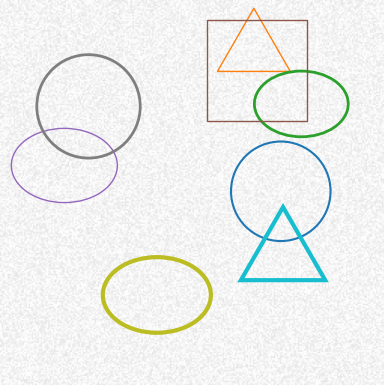[{"shape": "circle", "thickness": 1.5, "radius": 0.65, "center": [0.729, 0.503]}, {"shape": "triangle", "thickness": 1, "radius": 0.55, "center": [0.659, 0.869]}, {"shape": "oval", "thickness": 2, "radius": 0.61, "center": [0.783, 0.73]}, {"shape": "oval", "thickness": 1, "radius": 0.69, "center": [0.167, 0.57]}, {"shape": "square", "thickness": 1, "radius": 0.65, "center": [0.668, 0.816]}, {"shape": "circle", "thickness": 2, "radius": 0.67, "center": [0.23, 0.724]}, {"shape": "oval", "thickness": 3, "radius": 0.7, "center": [0.407, 0.234]}, {"shape": "triangle", "thickness": 3, "radius": 0.63, "center": [0.735, 0.336]}]